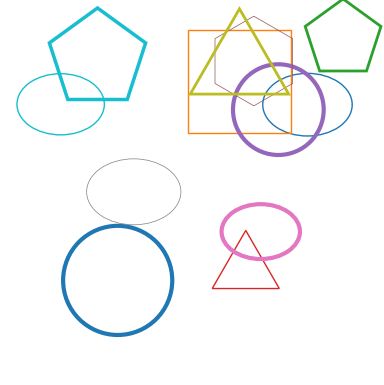[{"shape": "oval", "thickness": 1, "radius": 0.58, "center": [0.799, 0.728]}, {"shape": "circle", "thickness": 3, "radius": 0.71, "center": [0.306, 0.272]}, {"shape": "square", "thickness": 1, "radius": 0.67, "center": [0.622, 0.787]}, {"shape": "pentagon", "thickness": 2, "radius": 0.52, "center": [0.891, 0.899]}, {"shape": "triangle", "thickness": 1, "radius": 0.5, "center": [0.638, 0.301]}, {"shape": "circle", "thickness": 3, "radius": 0.59, "center": [0.723, 0.715]}, {"shape": "hexagon", "thickness": 0.5, "radius": 0.58, "center": [0.659, 0.841]}, {"shape": "oval", "thickness": 3, "radius": 0.51, "center": [0.677, 0.398]}, {"shape": "oval", "thickness": 0.5, "radius": 0.61, "center": [0.347, 0.502]}, {"shape": "triangle", "thickness": 2, "radius": 0.74, "center": [0.622, 0.829]}, {"shape": "pentagon", "thickness": 2.5, "radius": 0.66, "center": [0.253, 0.848]}, {"shape": "oval", "thickness": 1, "radius": 0.57, "center": [0.158, 0.729]}]